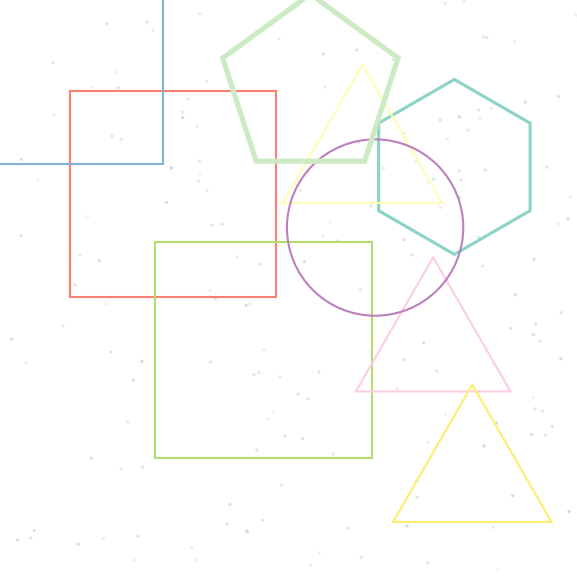[{"shape": "hexagon", "thickness": 1.5, "radius": 0.76, "center": [0.787, 0.71]}, {"shape": "triangle", "thickness": 1, "radius": 0.8, "center": [0.628, 0.727]}, {"shape": "square", "thickness": 1, "radius": 0.89, "center": [0.299, 0.663]}, {"shape": "square", "thickness": 1, "radius": 0.87, "center": [0.109, 0.89]}, {"shape": "square", "thickness": 1, "radius": 0.94, "center": [0.456, 0.393]}, {"shape": "triangle", "thickness": 1, "radius": 0.77, "center": [0.75, 0.399]}, {"shape": "circle", "thickness": 1, "radius": 0.76, "center": [0.65, 0.605]}, {"shape": "pentagon", "thickness": 2.5, "radius": 0.8, "center": [0.537, 0.849]}, {"shape": "triangle", "thickness": 1, "radius": 0.79, "center": [0.818, 0.175]}]